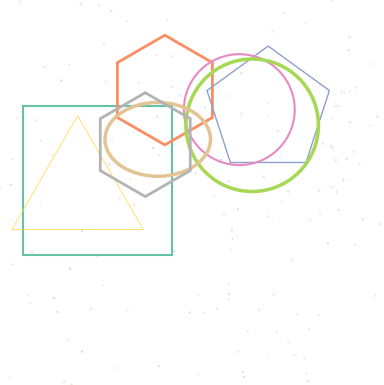[{"shape": "square", "thickness": 1.5, "radius": 0.97, "center": [0.253, 0.532]}, {"shape": "hexagon", "thickness": 2, "radius": 0.71, "center": [0.428, 0.766]}, {"shape": "pentagon", "thickness": 1, "radius": 0.84, "center": [0.697, 0.713]}, {"shape": "circle", "thickness": 1.5, "radius": 0.72, "center": [0.622, 0.715]}, {"shape": "circle", "thickness": 2.5, "radius": 0.86, "center": [0.655, 0.675]}, {"shape": "triangle", "thickness": 0.5, "radius": 0.98, "center": [0.202, 0.503]}, {"shape": "oval", "thickness": 2.5, "radius": 0.68, "center": [0.41, 0.638]}, {"shape": "hexagon", "thickness": 2, "radius": 0.67, "center": [0.377, 0.624]}]